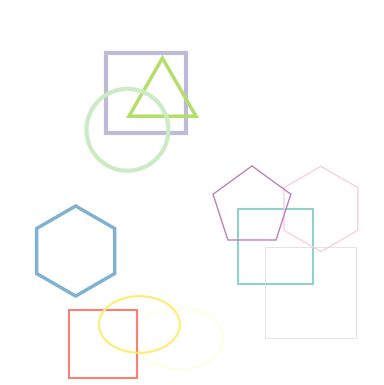[{"shape": "square", "thickness": 1.5, "radius": 0.48, "center": [0.715, 0.359]}, {"shape": "oval", "thickness": 0.5, "radius": 0.57, "center": [0.467, 0.121]}, {"shape": "square", "thickness": 3, "radius": 0.52, "center": [0.378, 0.759]}, {"shape": "square", "thickness": 1.5, "radius": 0.44, "center": [0.269, 0.106]}, {"shape": "hexagon", "thickness": 2.5, "radius": 0.58, "center": [0.197, 0.348]}, {"shape": "triangle", "thickness": 2.5, "radius": 0.5, "center": [0.422, 0.748]}, {"shape": "hexagon", "thickness": 1, "radius": 0.55, "center": [0.834, 0.457]}, {"shape": "square", "thickness": 0.5, "radius": 0.59, "center": [0.805, 0.241]}, {"shape": "pentagon", "thickness": 1, "radius": 0.53, "center": [0.654, 0.463]}, {"shape": "circle", "thickness": 3, "radius": 0.53, "center": [0.331, 0.663]}, {"shape": "oval", "thickness": 1.5, "radius": 0.53, "center": [0.362, 0.157]}]